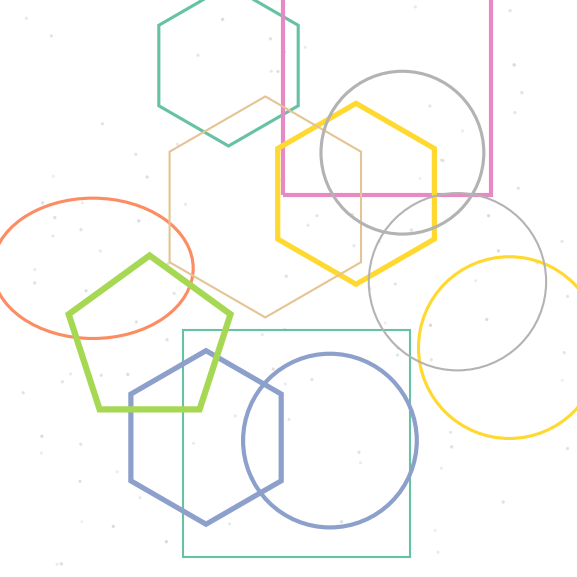[{"shape": "square", "thickness": 1, "radius": 0.98, "center": [0.514, 0.231]}, {"shape": "hexagon", "thickness": 1.5, "radius": 0.7, "center": [0.396, 0.886]}, {"shape": "oval", "thickness": 1.5, "radius": 0.87, "center": [0.161, 0.535]}, {"shape": "circle", "thickness": 2, "radius": 0.75, "center": [0.571, 0.236]}, {"shape": "hexagon", "thickness": 2.5, "radius": 0.75, "center": [0.357, 0.242]}, {"shape": "square", "thickness": 2, "radius": 0.9, "center": [0.67, 0.841]}, {"shape": "pentagon", "thickness": 3, "radius": 0.74, "center": [0.259, 0.409]}, {"shape": "hexagon", "thickness": 2.5, "radius": 0.78, "center": [0.617, 0.664]}, {"shape": "circle", "thickness": 1.5, "radius": 0.79, "center": [0.882, 0.397]}, {"shape": "hexagon", "thickness": 1, "radius": 0.96, "center": [0.459, 0.641]}, {"shape": "circle", "thickness": 1.5, "radius": 0.7, "center": [0.697, 0.735]}, {"shape": "circle", "thickness": 1, "radius": 0.77, "center": [0.792, 0.511]}]